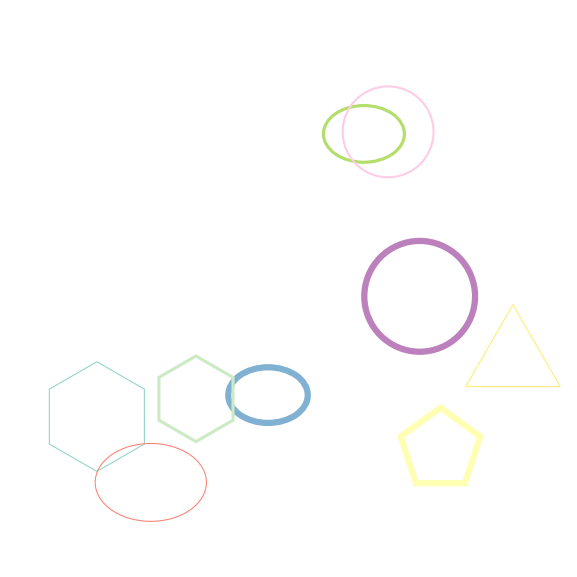[{"shape": "hexagon", "thickness": 0.5, "radius": 0.48, "center": [0.168, 0.278]}, {"shape": "pentagon", "thickness": 3, "radius": 0.36, "center": [0.763, 0.221]}, {"shape": "oval", "thickness": 0.5, "radius": 0.48, "center": [0.261, 0.164]}, {"shape": "oval", "thickness": 3, "radius": 0.34, "center": [0.464, 0.315]}, {"shape": "oval", "thickness": 1.5, "radius": 0.35, "center": [0.63, 0.767]}, {"shape": "circle", "thickness": 1, "radius": 0.39, "center": [0.672, 0.771]}, {"shape": "circle", "thickness": 3, "radius": 0.48, "center": [0.727, 0.486]}, {"shape": "hexagon", "thickness": 1.5, "radius": 0.37, "center": [0.339, 0.309]}, {"shape": "triangle", "thickness": 0.5, "radius": 0.47, "center": [0.888, 0.377]}]